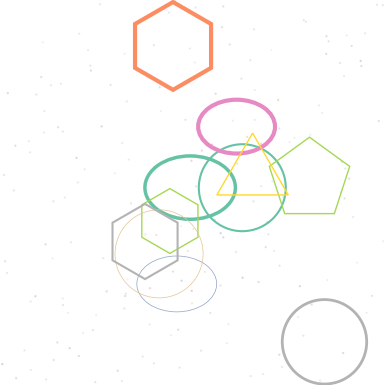[{"shape": "oval", "thickness": 2.5, "radius": 0.59, "center": [0.494, 0.513]}, {"shape": "circle", "thickness": 1.5, "radius": 0.56, "center": [0.629, 0.512]}, {"shape": "hexagon", "thickness": 3, "radius": 0.57, "center": [0.45, 0.881]}, {"shape": "oval", "thickness": 0.5, "radius": 0.52, "center": [0.459, 0.262]}, {"shape": "oval", "thickness": 3, "radius": 0.5, "center": [0.615, 0.671]}, {"shape": "hexagon", "thickness": 1, "radius": 0.42, "center": [0.441, 0.426]}, {"shape": "pentagon", "thickness": 1, "radius": 0.55, "center": [0.804, 0.534]}, {"shape": "triangle", "thickness": 1, "radius": 0.54, "center": [0.656, 0.547]}, {"shape": "circle", "thickness": 0.5, "radius": 0.57, "center": [0.413, 0.341]}, {"shape": "circle", "thickness": 2, "radius": 0.55, "center": [0.843, 0.112]}, {"shape": "hexagon", "thickness": 1.5, "radius": 0.49, "center": [0.377, 0.373]}]